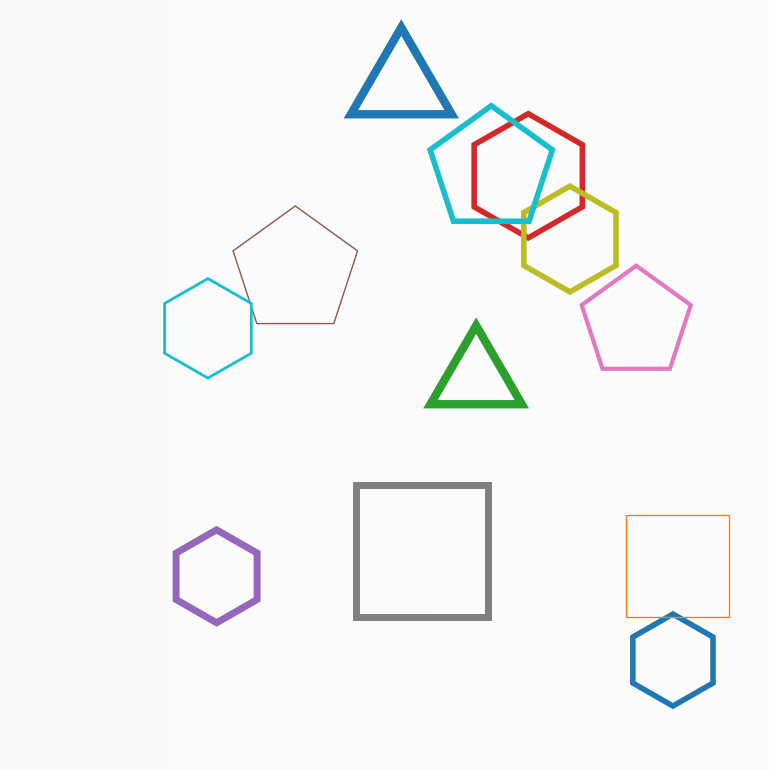[{"shape": "triangle", "thickness": 3, "radius": 0.38, "center": [0.518, 0.889]}, {"shape": "hexagon", "thickness": 2, "radius": 0.3, "center": [0.868, 0.143]}, {"shape": "square", "thickness": 0.5, "radius": 0.33, "center": [0.874, 0.265]}, {"shape": "triangle", "thickness": 3, "radius": 0.34, "center": [0.614, 0.509]}, {"shape": "hexagon", "thickness": 2, "radius": 0.4, "center": [0.682, 0.772]}, {"shape": "hexagon", "thickness": 2.5, "radius": 0.3, "center": [0.279, 0.252]}, {"shape": "pentagon", "thickness": 0.5, "radius": 0.42, "center": [0.381, 0.648]}, {"shape": "pentagon", "thickness": 1.5, "radius": 0.37, "center": [0.821, 0.581]}, {"shape": "square", "thickness": 2.5, "radius": 0.43, "center": [0.545, 0.284]}, {"shape": "hexagon", "thickness": 2, "radius": 0.34, "center": [0.735, 0.69]}, {"shape": "hexagon", "thickness": 1, "radius": 0.32, "center": [0.268, 0.574]}, {"shape": "pentagon", "thickness": 2, "radius": 0.41, "center": [0.634, 0.78]}]